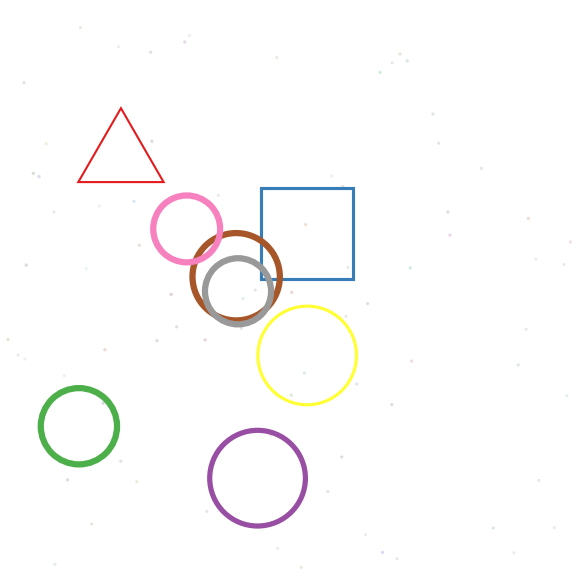[{"shape": "triangle", "thickness": 1, "radius": 0.43, "center": [0.209, 0.726]}, {"shape": "square", "thickness": 1.5, "radius": 0.4, "center": [0.532, 0.595]}, {"shape": "circle", "thickness": 3, "radius": 0.33, "center": [0.137, 0.261]}, {"shape": "circle", "thickness": 2.5, "radius": 0.41, "center": [0.446, 0.171]}, {"shape": "circle", "thickness": 1.5, "radius": 0.43, "center": [0.532, 0.384]}, {"shape": "circle", "thickness": 3, "radius": 0.38, "center": [0.409, 0.52]}, {"shape": "circle", "thickness": 3, "radius": 0.29, "center": [0.323, 0.603]}, {"shape": "circle", "thickness": 3, "radius": 0.29, "center": [0.412, 0.495]}]